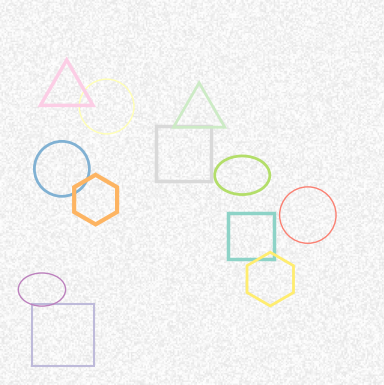[{"shape": "square", "thickness": 2.5, "radius": 0.3, "center": [0.653, 0.387]}, {"shape": "circle", "thickness": 1, "radius": 0.36, "center": [0.277, 0.723]}, {"shape": "square", "thickness": 1.5, "radius": 0.4, "center": [0.165, 0.13]}, {"shape": "circle", "thickness": 1, "radius": 0.37, "center": [0.8, 0.441]}, {"shape": "circle", "thickness": 2, "radius": 0.36, "center": [0.161, 0.561]}, {"shape": "hexagon", "thickness": 3, "radius": 0.32, "center": [0.248, 0.482]}, {"shape": "oval", "thickness": 2, "radius": 0.36, "center": [0.629, 0.545]}, {"shape": "triangle", "thickness": 2.5, "radius": 0.39, "center": [0.173, 0.766]}, {"shape": "square", "thickness": 2.5, "radius": 0.36, "center": [0.476, 0.602]}, {"shape": "oval", "thickness": 1, "radius": 0.31, "center": [0.109, 0.248]}, {"shape": "triangle", "thickness": 2, "radius": 0.38, "center": [0.517, 0.708]}, {"shape": "hexagon", "thickness": 2, "radius": 0.35, "center": [0.702, 0.275]}]